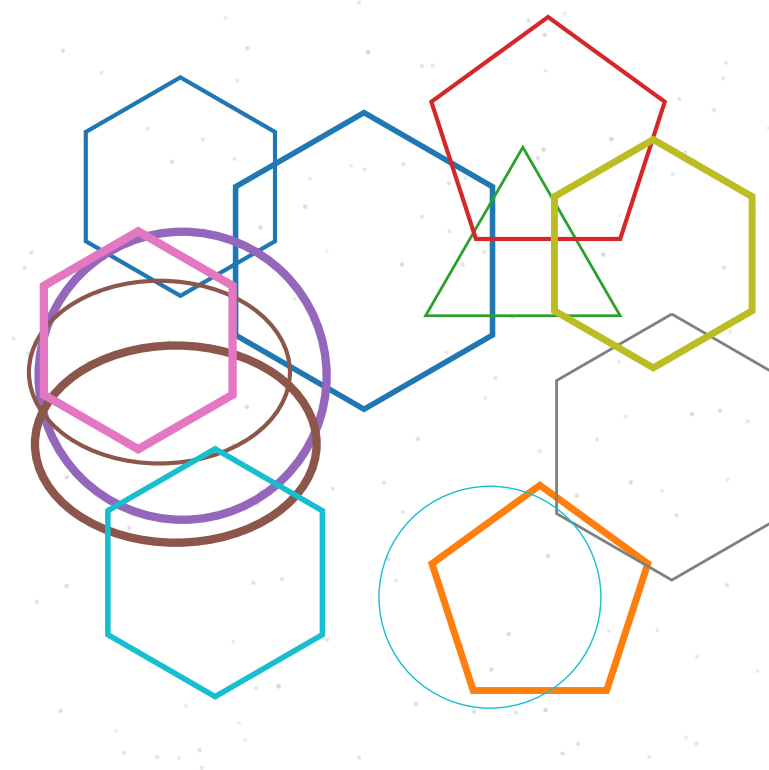[{"shape": "hexagon", "thickness": 2, "radius": 0.96, "center": [0.473, 0.661]}, {"shape": "hexagon", "thickness": 1.5, "radius": 0.71, "center": [0.234, 0.758]}, {"shape": "pentagon", "thickness": 2.5, "radius": 0.74, "center": [0.701, 0.222]}, {"shape": "triangle", "thickness": 1, "radius": 0.73, "center": [0.679, 0.663]}, {"shape": "pentagon", "thickness": 1.5, "radius": 0.8, "center": [0.712, 0.819]}, {"shape": "circle", "thickness": 3, "radius": 0.94, "center": [0.237, 0.512]}, {"shape": "oval", "thickness": 3, "radius": 0.91, "center": [0.228, 0.423]}, {"shape": "oval", "thickness": 1.5, "radius": 0.85, "center": [0.207, 0.517]}, {"shape": "hexagon", "thickness": 3, "radius": 0.71, "center": [0.18, 0.558]}, {"shape": "hexagon", "thickness": 1, "radius": 0.86, "center": [0.872, 0.419]}, {"shape": "hexagon", "thickness": 2.5, "radius": 0.74, "center": [0.848, 0.67]}, {"shape": "hexagon", "thickness": 2, "radius": 0.8, "center": [0.279, 0.256]}, {"shape": "circle", "thickness": 0.5, "radius": 0.72, "center": [0.636, 0.224]}]